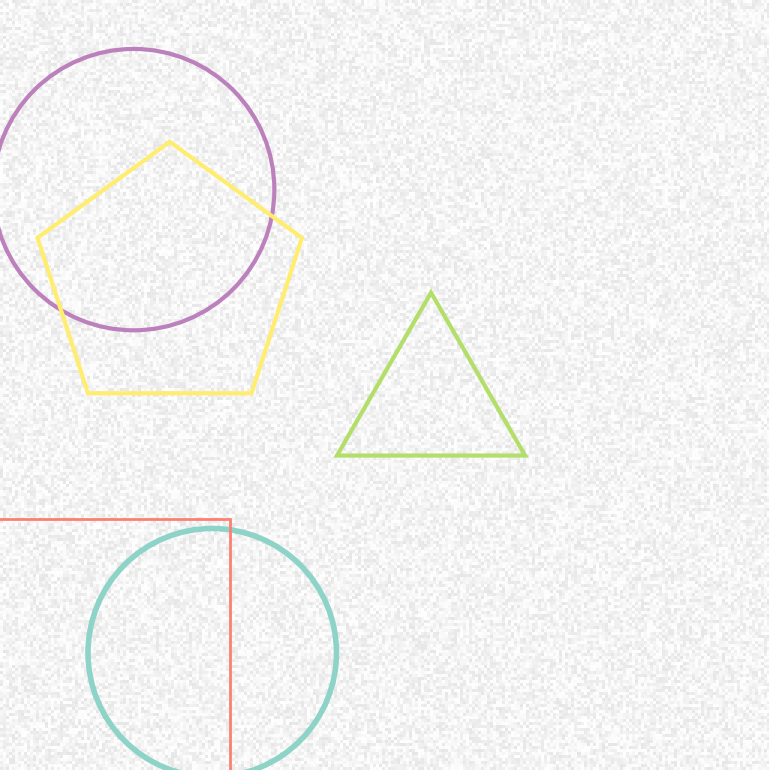[{"shape": "circle", "thickness": 2, "radius": 0.81, "center": [0.276, 0.152]}, {"shape": "square", "thickness": 1, "radius": 0.98, "center": [0.103, 0.13]}, {"shape": "triangle", "thickness": 1.5, "radius": 0.71, "center": [0.56, 0.479]}, {"shape": "circle", "thickness": 1.5, "radius": 0.91, "center": [0.174, 0.754]}, {"shape": "pentagon", "thickness": 1.5, "radius": 0.9, "center": [0.22, 0.635]}]